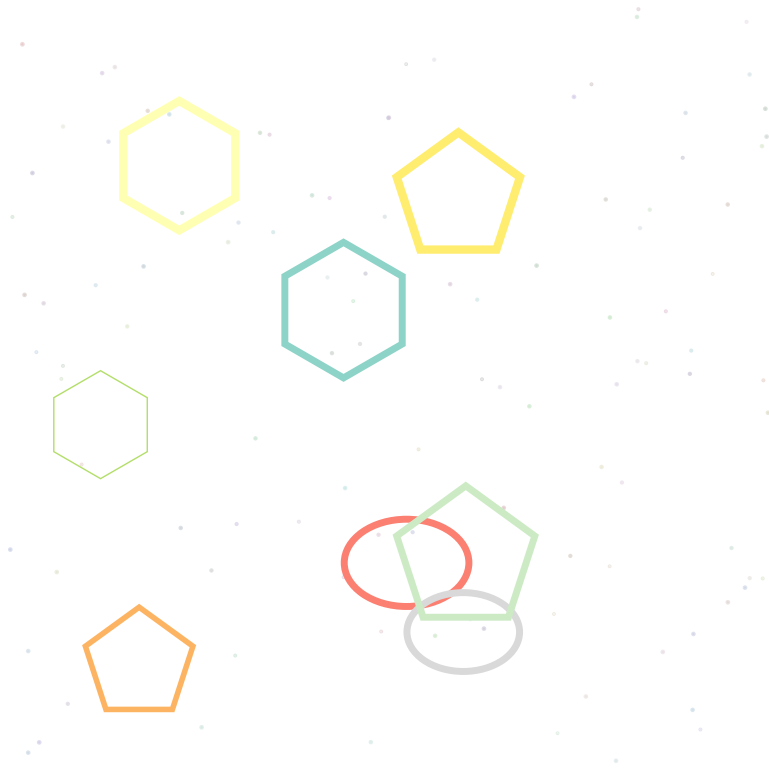[{"shape": "hexagon", "thickness": 2.5, "radius": 0.44, "center": [0.446, 0.597]}, {"shape": "hexagon", "thickness": 3, "radius": 0.42, "center": [0.233, 0.785]}, {"shape": "oval", "thickness": 2.5, "radius": 0.4, "center": [0.528, 0.269]}, {"shape": "pentagon", "thickness": 2, "radius": 0.37, "center": [0.181, 0.138]}, {"shape": "hexagon", "thickness": 0.5, "radius": 0.35, "center": [0.131, 0.448]}, {"shape": "oval", "thickness": 2.5, "radius": 0.37, "center": [0.602, 0.179]}, {"shape": "pentagon", "thickness": 2.5, "radius": 0.47, "center": [0.605, 0.275]}, {"shape": "pentagon", "thickness": 3, "radius": 0.42, "center": [0.595, 0.744]}]